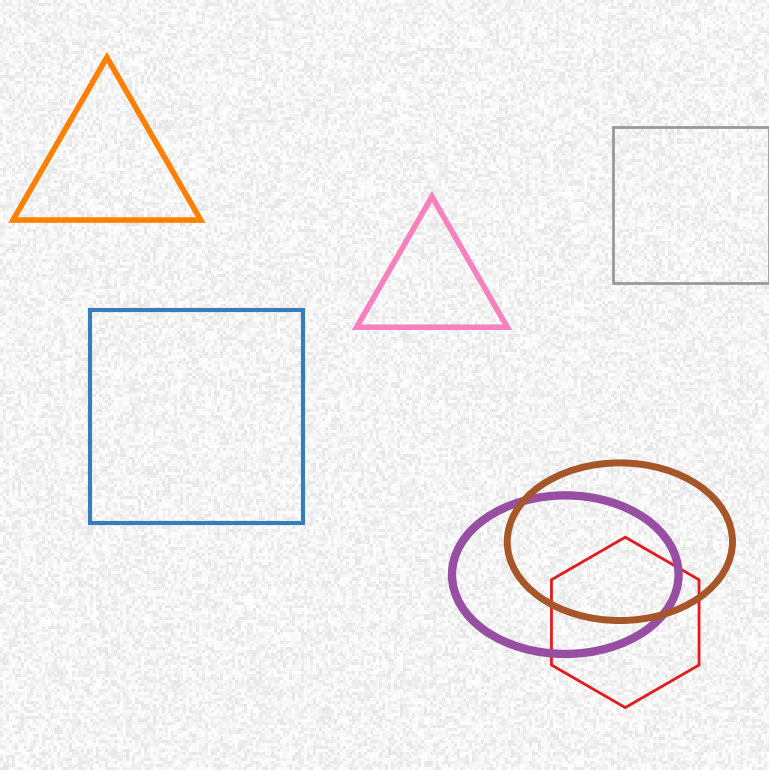[{"shape": "hexagon", "thickness": 1, "radius": 0.55, "center": [0.812, 0.192]}, {"shape": "square", "thickness": 1.5, "radius": 0.69, "center": [0.255, 0.459]}, {"shape": "oval", "thickness": 3, "radius": 0.74, "center": [0.734, 0.254]}, {"shape": "triangle", "thickness": 2, "radius": 0.7, "center": [0.139, 0.785]}, {"shape": "oval", "thickness": 2.5, "radius": 0.73, "center": [0.805, 0.296]}, {"shape": "triangle", "thickness": 2, "radius": 0.56, "center": [0.561, 0.632]}, {"shape": "square", "thickness": 1, "radius": 0.5, "center": [0.897, 0.734]}]